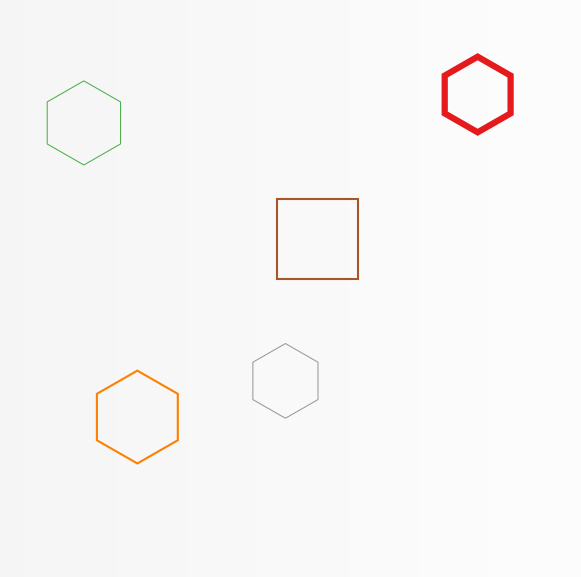[{"shape": "hexagon", "thickness": 3, "radius": 0.33, "center": [0.822, 0.835]}, {"shape": "hexagon", "thickness": 0.5, "radius": 0.36, "center": [0.144, 0.786]}, {"shape": "hexagon", "thickness": 1, "radius": 0.4, "center": [0.236, 0.277]}, {"shape": "square", "thickness": 1, "radius": 0.35, "center": [0.546, 0.586]}, {"shape": "hexagon", "thickness": 0.5, "radius": 0.32, "center": [0.491, 0.34]}]